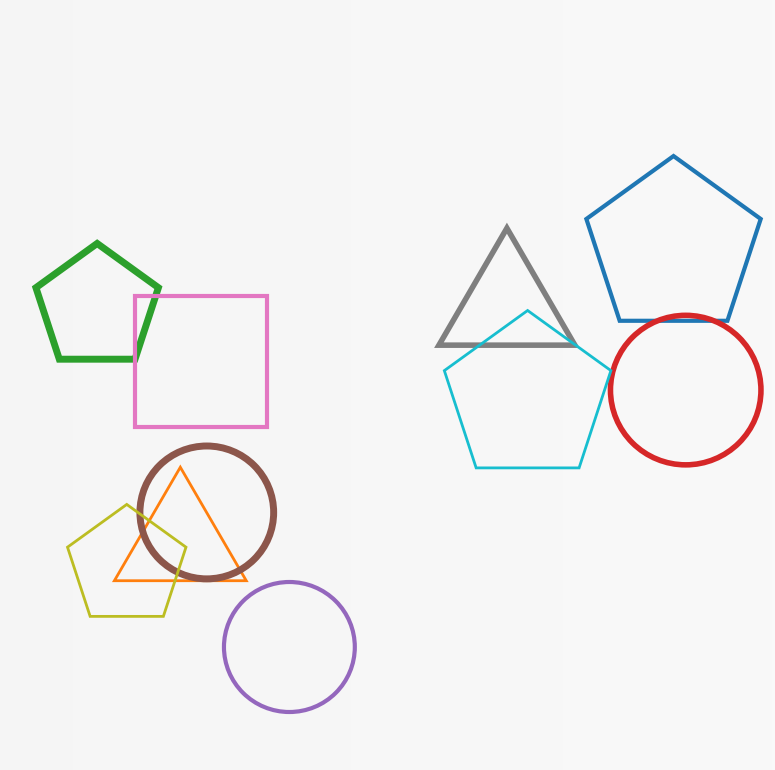[{"shape": "pentagon", "thickness": 1.5, "radius": 0.59, "center": [0.869, 0.679]}, {"shape": "triangle", "thickness": 1, "radius": 0.49, "center": [0.233, 0.295]}, {"shape": "pentagon", "thickness": 2.5, "radius": 0.42, "center": [0.125, 0.601]}, {"shape": "circle", "thickness": 2, "radius": 0.49, "center": [0.885, 0.493]}, {"shape": "circle", "thickness": 1.5, "radius": 0.42, "center": [0.373, 0.16]}, {"shape": "circle", "thickness": 2.5, "radius": 0.43, "center": [0.267, 0.335]}, {"shape": "square", "thickness": 1.5, "radius": 0.42, "center": [0.259, 0.53]}, {"shape": "triangle", "thickness": 2, "radius": 0.51, "center": [0.654, 0.602]}, {"shape": "pentagon", "thickness": 1, "radius": 0.4, "center": [0.164, 0.265]}, {"shape": "pentagon", "thickness": 1, "radius": 0.56, "center": [0.681, 0.484]}]